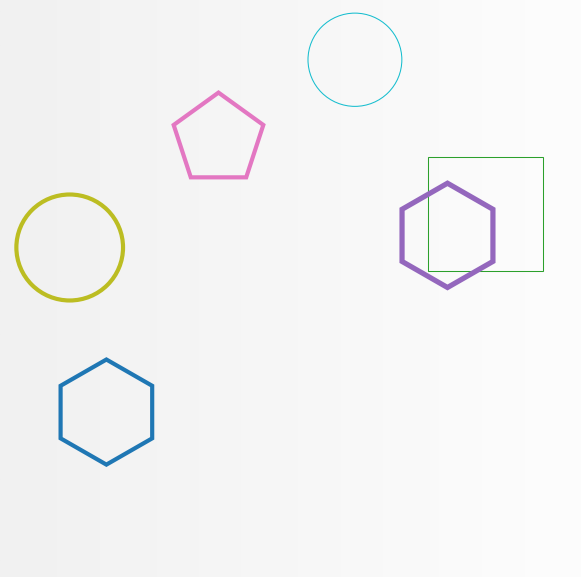[{"shape": "hexagon", "thickness": 2, "radius": 0.45, "center": [0.183, 0.286]}, {"shape": "square", "thickness": 0.5, "radius": 0.49, "center": [0.835, 0.629]}, {"shape": "hexagon", "thickness": 2.5, "radius": 0.45, "center": [0.77, 0.592]}, {"shape": "pentagon", "thickness": 2, "radius": 0.41, "center": [0.376, 0.758]}, {"shape": "circle", "thickness": 2, "radius": 0.46, "center": [0.12, 0.571]}, {"shape": "circle", "thickness": 0.5, "radius": 0.4, "center": [0.611, 0.896]}]